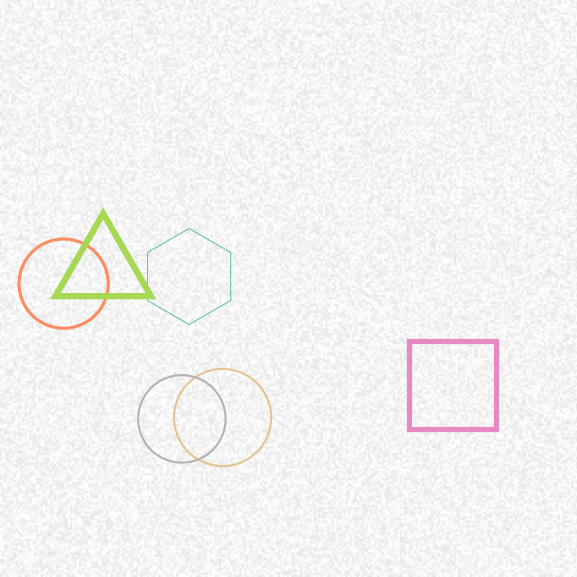[{"shape": "hexagon", "thickness": 0.5, "radius": 0.42, "center": [0.327, 0.52]}, {"shape": "circle", "thickness": 1.5, "radius": 0.39, "center": [0.11, 0.508]}, {"shape": "square", "thickness": 2.5, "radius": 0.38, "center": [0.783, 0.332]}, {"shape": "triangle", "thickness": 3, "radius": 0.48, "center": [0.179, 0.534]}, {"shape": "circle", "thickness": 1, "radius": 0.42, "center": [0.386, 0.276]}, {"shape": "circle", "thickness": 1, "radius": 0.38, "center": [0.315, 0.274]}]